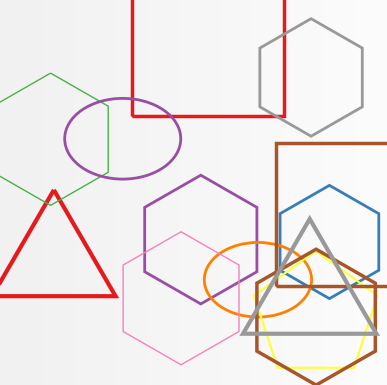[{"shape": "triangle", "thickness": 3, "radius": 0.92, "center": [0.139, 0.323]}, {"shape": "square", "thickness": 2.5, "radius": 0.98, "center": [0.538, 0.895]}, {"shape": "hexagon", "thickness": 2, "radius": 0.74, "center": [0.85, 0.371]}, {"shape": "hexagon", "thickness": 1, "radius": 0.86, "center": [0.131, 0.638]}, {"shape": "hexagon", "thickness": 2, "radius": 0.84, "center": [0.518, 0.378]}, {"shape": "oval", "thickness": 2, "radius": 0.75, "center": [0.317, 0.64]}, {"shape": "oval", "thickness": 2, "radius": 0.69, "center": [0.666, 0.273]}, {"shape": "pentagon", "thickness": 1.5, "radius": 0.84, "center": [0.815, 0.18]}, {"shape": "hexagon", "thickness": 2.5, "radius": 0.88, "center": [0.816, 0.176]}, {"shape": "square", "thickness": 2.5, "radius": 0.93, "center": [0.899, 0.442]}, {"shape": "hexagon", "thickness": 1, "radius": 0.86, "center": [0.467, 0.225]}, {"shape": "triangle", "thickness": 3, "radius": 0.99, "center": [0.799, 0.233]}, {"shape": "hexagon", "thickness": 2, "radius": 0.76, "center": [0.803, 0.799]}]